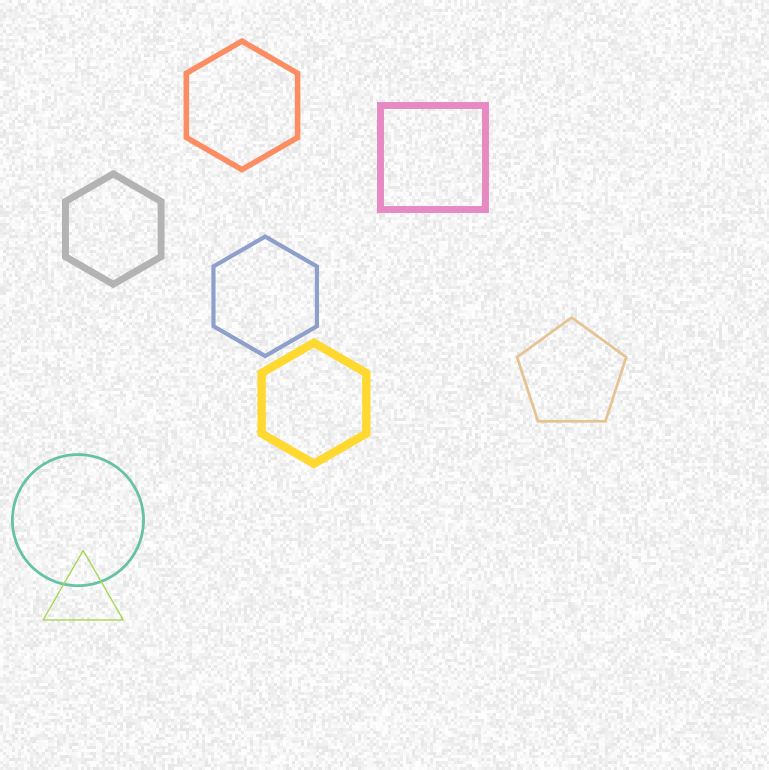[{"shape": "circle", "thickness": 1, "radius": 0.43, "center": [0.101, 0.324]}, {"shape": "hexagon", "thickness": 2, "radius": 0.42, "center": [0.314, 0.863]}, {"shape": "hexagon", "thickness": 1.5, "radius": 0.39, "center": [0.344, 0.615]}, {"shape": "square", "thickness": 2.5, "radius": 0.34, "center": [0.562, 0.796]}, {"shape": "triangle", "thickness": 0.5, "radius": 0.3, "center": [0.108, 0.225]}, {"shape": "hexagon", "thickness": 3, "radius": 0.39, "center": [0.408, 0.476]}, {"shape": "pentagon", "thickness": 1, "radius": 0.37, "center": [0.742, 0.513]}, {"shape": "hexagon", "thickness": 2.5, "radius": 0.36, "center": [0.147, 0.702]}]